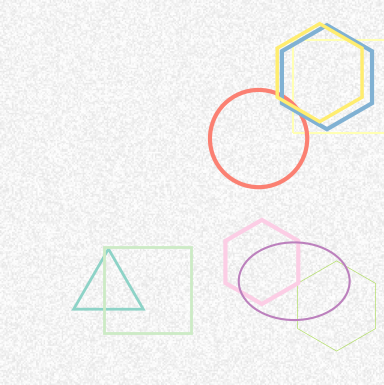[{"shape": "triangle", "thickness": 2, "radius": 0.52, "center": [0.282, 0.249]}, {"shape": "square", "thickness": 1.5, "radius": 0.6, "center": [0.88, 0.776]}, {"shape": "circle", "thickness": 3, "radius": 0.63, "center": [0.672, 0.64]}, {"shape": "hexagon", "thickness": 3, "radius": 0.68, "center": [0.849, 0.799]}, {"shape": "hexagon", "thickness": 0.5, "radius": 0.59, "center": [0.874, 0.205]}, {"shape": "hexagon", "thickness": 3, "radius": 0.55, "center": [0.68, 0.32]}, {"shape": "oval", "thickness": 1.5, "radius": 0.72, "center": [0.764, 0.27]}, {"shape": "square", "thickness": 2, "radius": 0.56, "center": [0.384, 0.247]}, {"shape": "hexagon", "thickness": 2.5, "radius": 0.64, "center": [0.83, 0.811]}]